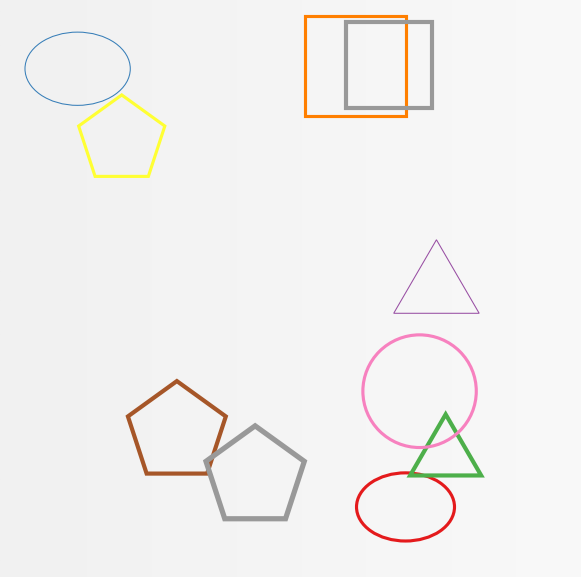[{"shape": "oval", "thickness": 1.5, "radius": 0.42, "center": [0.698, 0.121]}, {"shape": "oval", "thickness": 0.5, "radius": 0.45, "center": [0.134, 0.88]}, {"shape": "triangle", "thickness": 2, "radius": 0.35, "center": [0.767, 0.211]}, {"shape": "triangle", "thickness": 0.5, "radius": 0.42, "center": [0.751, 0.499]}, {"shape": "square", "thickness": 1.5, "radius": 0.43, "center": [0.611, 0.885]}, {"shape": "pentagon", "thickness": 1.5, "radius": 0.39, "center": [0.209, 0.757]}, {"shape": "pentagon", "thickness": 2, "radius": 0.44, "center": [0.304, 0.251]}, {"shape": "circle", "thickness": 1.5, "radius": 0.49, "center": [0.722, 0.322]}, {"shape": "pentagon", "thickness": 2.5, "radius": 0.44, "center": [0.439, 0.173]}, {"shape": "square", "thickness": 2, "radius": 0.37, "center": [0.67, 0.886]}]